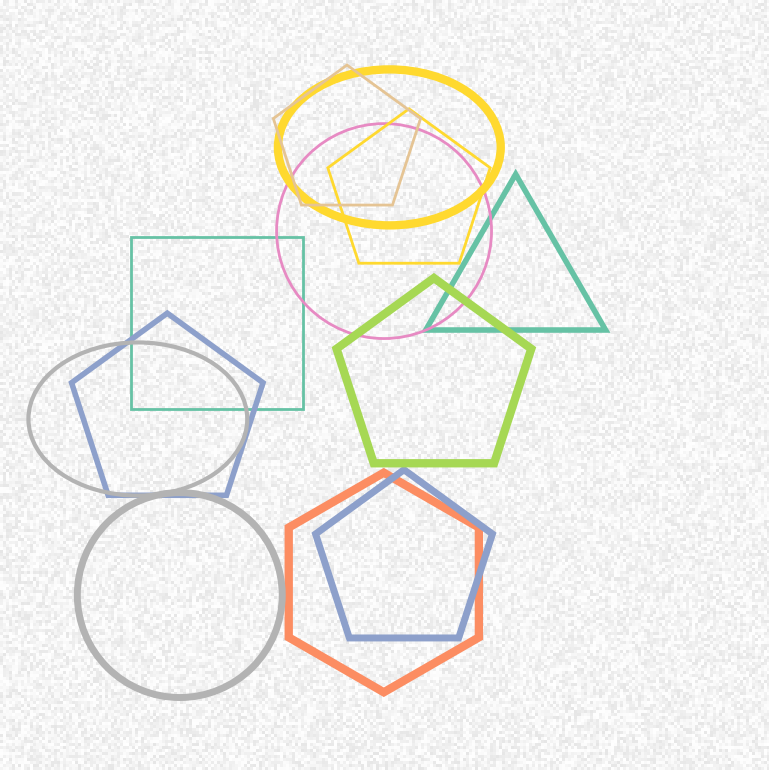[{"shape": "triangle", "thickness": 2, "radius": 0.67, "center": [0.67, 0.639]}, {"shape": "square", "thickness": 1, "radius": 0.56, "center": [0.282, 0.58]}, {"shape": "hexagon", "thickness": 3, "radius": 0.71, "center": [0.498, 0.244]}, {"shape": "pentagon", "thickness": 2, "radius": 0.65, "center": [0.217, 0.463]}, {"shape": "pentagon", "thickness": 2.5, "radius": 0.6, "center": [0.525, 0.269]}, {"shape": "circle", "thickness": 1, "radius": 0.7, "center": [0.499, 0.7]}, {"shape": "pentagon", "thickness": 3, "radius": 0.66, "center": [0.564, 0.506]}, {"shape": "oval", "thickness": 3, "radius": 0.72, "center": [0.506, 0.809]}, {"shape": "pentagon", "thickness": 1, "radius": 0.55, "center": [0.531, 0.748]}, {"shape": "pentagon", "thickness": 1, "radius": 0.5, "center": [0.451, 0.815]}, {"shape": "oval", "thickness": 1.5, "radius": 0.71, "center": [0.179, 0.456]}, {"shape": "circle", "thickness": 2.5, "radius": 0.67, "center": [0.233, 0.227]}]